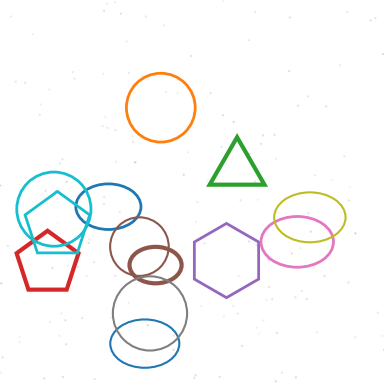[{"shape": "oval", "thickness": 2, "radius": 0.42, "center": [0.282, 0.463]}, {"shape": "oval", "thickness": 1.5, "radius": 0.45, "center": [0.376, 0.108]}, {"shape": "circle", "thickness": 2, "radius": 0.45, "center": [0.418, 0.72]}, {"shape": "triangle", "thickness": 3, "radius": 0.41, "center": [0.616, 0.561]}, {"shape": "pentagon", "thickness": 3, "radius": 0.42, "center": [0.124, 0.316]}, {"shape": "hexagon", "thickness": 2, "radius": 0.48, "center": [0.588, 0.323]}, {"shape": "oval", "thickness": 3, "radius": 0.34, "center": [0.404, 0.311]}, {"shape": "circle", "thickness": 1.5, "radius": 0.38, "center": [0.362, 0.359]}, {"shape": "oval", "thickness": 2, "radius": 0.47, "center": [0.772, 0.372]}, {"shape": "circle", "thickness": 1.5, "radius": 0.48, "center": [0.39, 0.186]}, {"shape": "oval", "thickness": 1.5, "radius": 0.46, "center": [0.805, 0.435]}, {"shape": "circle", "thickness": 2, "radius": 0.48, "center": [0.14, 0.457]}, {"shape": "pentagon", "thickness": 2, "radius": 0.44, "center": [0.149, 0.415]}]